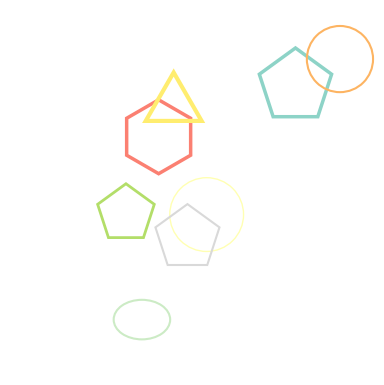[{"shape": "pentagon", "thickness": 2.5, "radius": 0.49, "center": [0.767, 0.777]}, {"shape": "circle", "thickness": 1, "radius": 0.48, "center": [0.537, 0.443]}, {"shape": "hexagon", "thickness": 2.5, "radius": 0.48, "center": [0.412, 0.645]}, {"shape": "circle", "thickness": 1.5, "radius": 0.43, "center": [0.883, 0.847]}, {"shape": "pentagon", "thickness": 2, "radius": 0.39, "center": [0.327, 0.445]}, {"shape": "pentagon", "thickness": 1.5, "radius": 0.44, "center": [0.487, 0.382]}, {"shape": "oval", "thickness": 1.5, "radius": 0.37, "center": [0.369, 0.17]}, {"shape": "triangle", "thickness": 3, "radius": 0.42, "center": [0.451, 0.728]}]